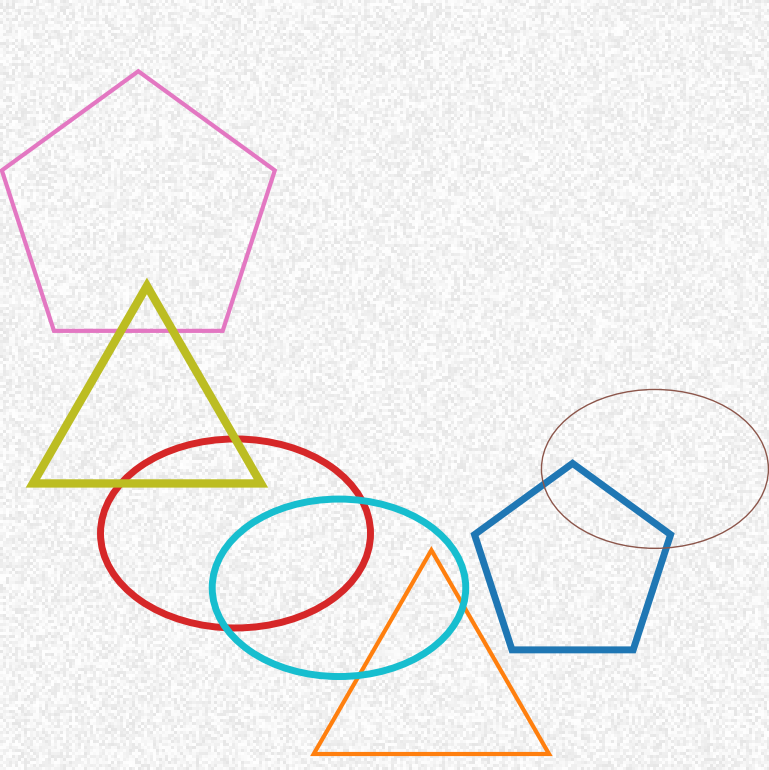[{"shape": "pentagon", "thickness": 2.5, "radius": 0.67, "center": [0.744, 0.264]}, {"shape": "triangle", "thickness": 1.5, "radius": 0.88, "center": [0.56, 0.109]}, {"shape": "oval", "thickness": 2.5, "radius": 0.88, "center": [0.306, 0.307]}, {"shape": "oval", "thickness": 0.5, "radius": 0.74, "center": [0.851, 0.391]}, {"shape": "pentagon", "thickness": 1.5, "radius": 0.93, "center": [0.18, 0.721]}, {"shape": "triangle", "thickness": 3, "radius": 0.86, "center": [0.191, 0.458]}, {"shape": "oval", "thickness": 2.5, "radius": 0.82, "center": [0.44, 0.237]}]